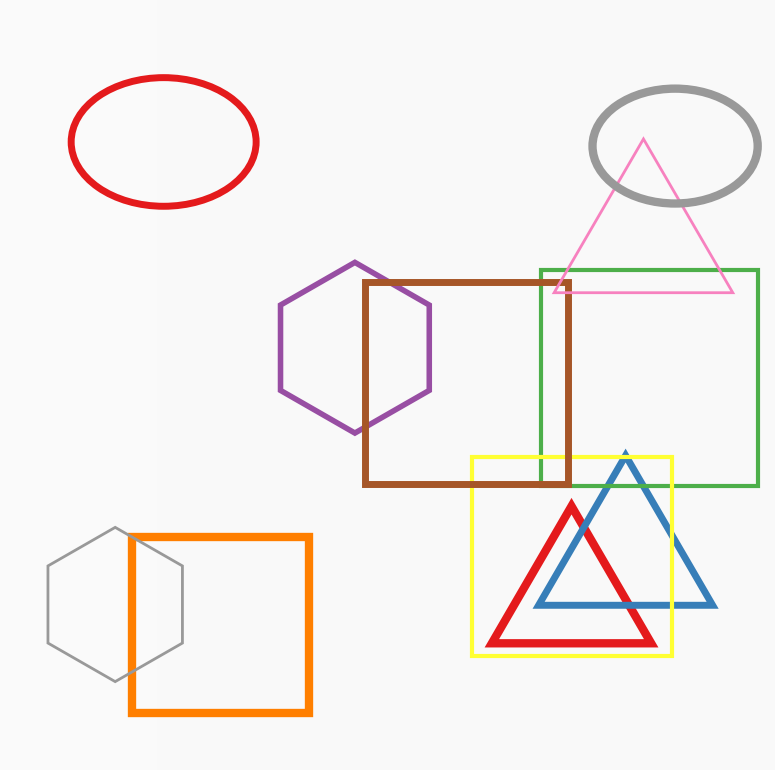[{"shape": "oval", "thickness": 2.5, "radius": 0.6, "center": [0.211, 0.816]}, {"shape": "triangle", "thickness": 3, "radius": 0.59, "center": [0.737, 0.224]}, {"shape": "triangle", "thickness": 2.5, "radius": 0.65, "center": [0.807, 0.279]}, {"shape": "square", "thickness": 1.5, "radius": 0.7, "center": [0.838, 0.509]}, {"shape": "hexagon", "thickness": 2, "radius": 0.55, "center": [0.458, 0.548]}, {"shape": "square", "thickness": 3, "radius": 0.57, "center": [0.285, 0.188]}, {"shape": "square", "thickness": 1.5, "radius": 0.64, "center": [0.738, 0.277]}, {"shape": "square", "thickness": 2.5, "radius": 0.66, "center": [0.602, 0.503]}, {"shape": "triangle", "thickness": 1, "radius": 0.67, "center": [0.83, 0.686]}, {"shape": "oval", "thickness": 3, "radius": 0.53, "center": [0.871, 0.81]}, {"shape": "hexagon", "thickness": 1, "radius": 0.5, "center": [0.149, 0.215]}]